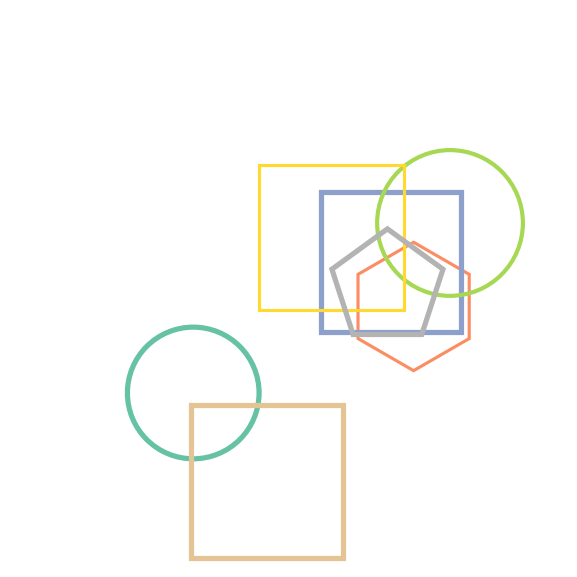[{"shape": "circle", "thickness": 2.5, "radius": 0.57, "center": [0.335, 0.319]}, {"shape": "hexagon", "thickness": 1.5, "radius": 0.56, "center": [0.716, 0.468]}, {"shape": "square", "thickness": 2.5, "radius": 0.61, "center": [0.677, 0.545]}, {"shape": "circle", "thickness": 2, "radius": 0.63, "center": [0.779, 0.613]}, {"shape": "square", "thickness": 1.5, "radius": 0.63, "center": [0.574, 0.588]}, {"shape": "square", "thickness": 2.5, "radius": 0.66, "center": [0.462, 0.165]}, {"shape": "pentagon", "thickness": 2.5, "radius": 0.51, "center": [0.671, 0.502]}]